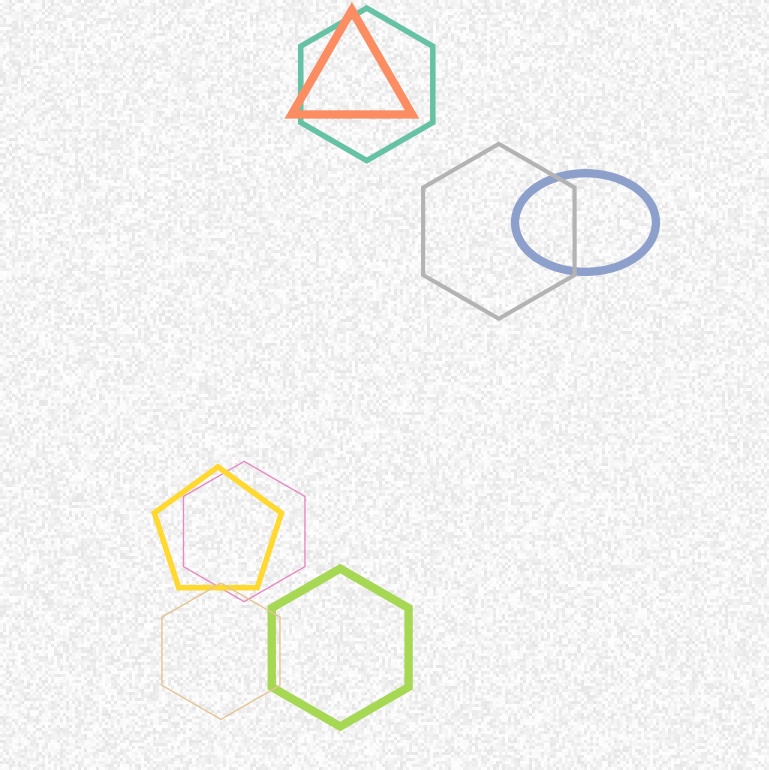[{"shape": "hexagon", "thickness": 2, "radius": 0.5, "center": [0.476, 0.89]}, {"shape": "triangle", "thickness": 3, "radius": 0.45, "center": [0.457, 0.896]}, {"shape": "oval", "thickness": 3, "radius": 0.46, "center": [0.76, 0.711]}, {"shape": "hexagon", "thickness": 0.5, "radius": 0.46, "center": [0.317, 0.31]}, {"shape": "hexagon", "thickness": 3, "radius": 0.51, "center": [0.442, 0.159]}, {"shape": "pentagon", "thickness": 2, "radius": 0.43, "center": [0.283, 0.307]}, {"shape": "hexagon", "thickness": 0.5, "radius": 0.44, "center": [0.287, 0.154]}, {"shape": "hexagon", "thickness": 1.5, "radius": 0.57, "center": [0.648, 0.7]}]